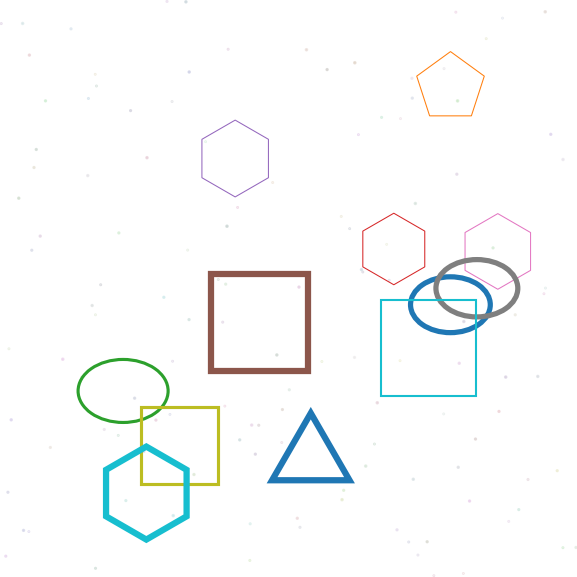[{"shape": "triangle", "thickness": 3, "radius": 0.39, "center": [0.538, 0.206]}, {"shape": "oval", "thickness": 2.5, "radius": 0.35, "center": [0.78, 0.471]}, {"shape": "pentagon", "thickness": 0.5, "radius": 0.31, "center": [0.78, 0.848]}, {"shape": "oval", "thickness": 1.5, "radius": 0.39, "center": [0.213, 0.322]}, {"shape": "hexagon", "thickness": 0.5, "radius": 0.31, "center": [0.682, 0.568]}, {"shape": "hexagon", "thickness": 0.5, "radius": 0.33, "center": [0.407, 0.725]}, {"shape": "square", "thickness": 3, "radius": 0.42, "center": [0.45, 0.44]}, {"shape": "hexagon", "thickness": 0.5, "radius": 0.33, "center": [0.862, 0.564]}, {"shape": "oval", "thickness": 2.5, "radius": 0.35, "center": [0.826, 0.5]}, {"shape": "square", "thickness": 1.5, "radius": 0.33, "center": [0.312, 0.228]}, {"shape": "square", "thickness": 1, "radius": 0.41, "center": [0.742, 0.397]}, {"shape": "hexagon", "thickness": 3, "radius": 0.4, "center": [0.253, 0.145]}]